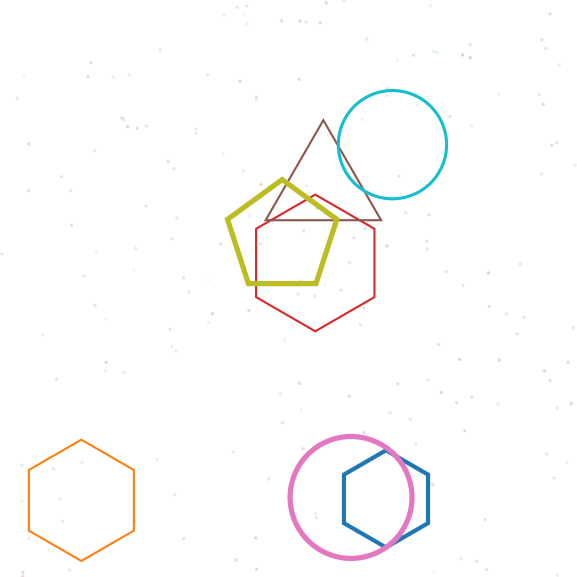[{"shape": "hexagon", "thickness": 2, "radius": 0.42, "center": [0.668, 0.135]}, {"shape": "hexagon", "thickness": 1, "radius": 0.53, "center": [0.141, 0.133]}, {"shape": "hexagon", "thickness": 1, "radius": 0.59, "center": [0.546, 0.544]}, {"shape": "triangle", "thickness": 1, "radius": 0.58, "center": [0.56, 0.676]}, {"shape": "circle", "thickness": 2.5, "radius": 0.53, "center": [0.608, 0.138]}, {"shape": "pentagon", "thickness": 2.5, "radius": 0.5, "center": [0.489, 0.589]}, {"shape": "circle", "thickness": 1.5, "radius": 0.47, "center": [0.68, 0.749]}]